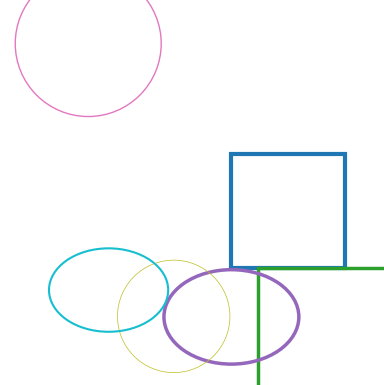[{"shape": "square", "thickness": 3, "radius": 0.74, "center": [0.749, 0.452]}, {"shape": "square", "thickness": 2.5, "radius": 0.9, "center": [0.852, 0.124]}, {"shape": "oval", "thickness": 2.5, "radius": 0.88, "center": [0.601, 0.177]}, {"shape": "circle", "thickness": 1, "radius": 0.95, "center": [0.229, 0.887]}, {"shape": "circle", "thickness": 0.5, "radius": 0.73, "center": [0.451, 0.178]}, {"shape": "oval", "thickness": 1.5, "radius": 0.77, "center": [0.282, 0.247]}]